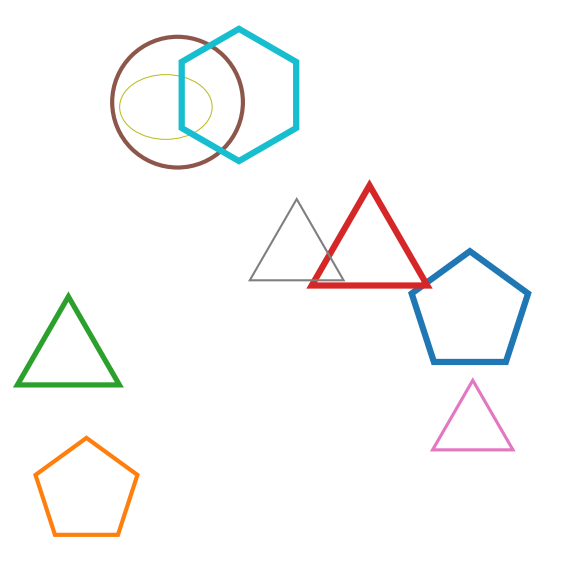[{"shape": "pentagon", "thickness": 3, "radius": 0.53, "center": [0.814, 0.458]}, {"shape": "pentagon", "thickness": 2, "radius": 0.46, "center": [0.15, 0.148]}, {"shape": "triangle", "thickness": 2.5, "radius": 0.51, "center": [0.118, 0.384]}, {"shape": "triangle", "thickness": 3, "radius": 0.58, "center": [0.64, 0.563]}, {"shape": "circle", "thickness": 2, "radius": 0.57, "center": [0.307, 0.822]}, {"shape": "triangle", "thickness": 1.5, "radius": 0.4, "center": [0.819, 0.26]}, {"shape": "triangle", "thickness": 1, "radius": 0.47, "center": [0.514, 0.561]}, {"shape": "oval", "thickness": 0.5, "radius": 0.4, "center": [0.287, 0.814]}, {"shape": "hexagon", "thickness": 3, "radius": 0.57, "center": [0.414, 0.835]}]